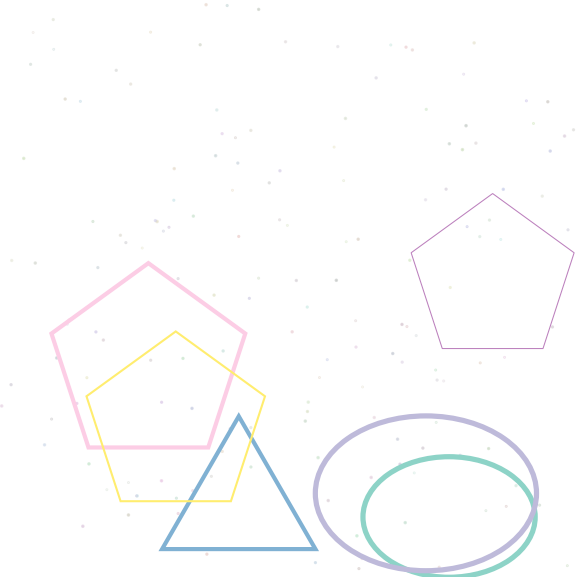[{"shape": "oval", "thickness": 2.5, "radius": 0.75, "center": [0.778, 0.104]}, {"shape": "oval", "thickness": 2.5, "radius": 0.96, "center": [0.738, 0.145]}, {"shape": "triangle", "thickness": 2, "radius": 0.77, "center": [0.413, 0.125]}, {"shape": "pentagon", "thickness": 2, "radius": 0.88, "center": [0.257, 0.367]}, {"shape": "pentagon", "thickness": 0.5, "radius": 0.74, "center": [0.853, 0.516]}, {"shape": "pentagon", "thickness": 1, "radius": 0.81, "center": [0.304, 0.263]}]